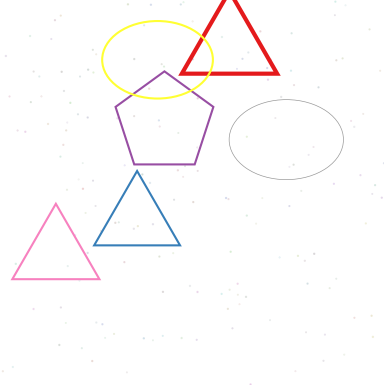[{"shape": "triangle", "thickness": 3, "radius": 0.71, "center": [0.596, 0.88]}, {"shape": "triangle", "thickness": 1.5, "radius": 0.64, "center": [0.356, 0.427]}, {"shape": "pentagon", "thickness": 1.5, "radius": 0.67, "center": [0.427, 0.681]}, {"shape": "oval", "thickness": 1.5, "radius": 0.72, "center": [0.409, 0.845]}, {"shape": "triangle", "thickness": 1.5, "radius": 0.65, "center": [0.145, 0.34]}, {"shape": "oval", "thickness": 0.5, "radius": 0.74, "center": [0.744, 0.637]}]